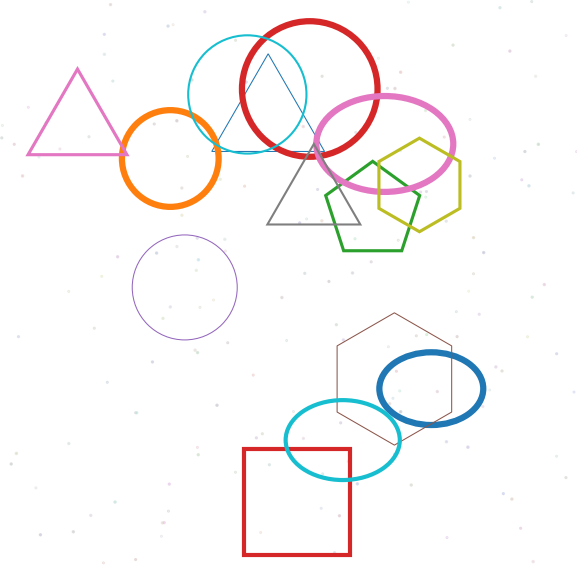[{"shape": "oval", "thickness": 3, "radius": 0.45, "center": [0.747, 0.326]}, {"shape": "triangle", "thickness": 0.5, "radius": 0.56, "center": [0.464, 0.793]}, {"shape": "circle", "thickness": 3, "radius": 0.42, "center": [0.295, 0.725]}, {"shape": "pentagon", "thickness": 1.5, "radius": 0.43, "center": [0.645, 0.634]}, {"shape": "square", "thickness": 2, "radius": 0.46, "center": [0.515, 0.13]}, {"shape": "circle", "thickness": 3, "radius": 0.59, "center": [0.536, 0.845]}, {"shape": "circle", "thickness": 0.5, "radius": 0.45, "center": [0.32, 0.501]}, {"shape": "hexagon", "thickness": 0.5, "radius": 0.57, "center": [0.683, 0.343]}, {"shape": "triangle", "thickness": 1.5, "radius": 0.49, "center": [0.134, 0.781]}, {"shape": "oval", "thickness": 3, "radius": 0.59, "center": [0.666, 0.75]}, {"shape": "triangle", "thickness": 1, "radius": 0.46, "center": [0.543, 0.657]}, {"shape": "hexagon", "thickness": 1.5, "radius": 0.4, "center": [0.726, 0.679]}, {"shape": "circle", "thickness": 1, "radius": 0.51, "center": [0.428, 0.836]}, {"shape": "oval", "thickness": 2, "radius": 0.49, "center": [0.593, 0.237]}]